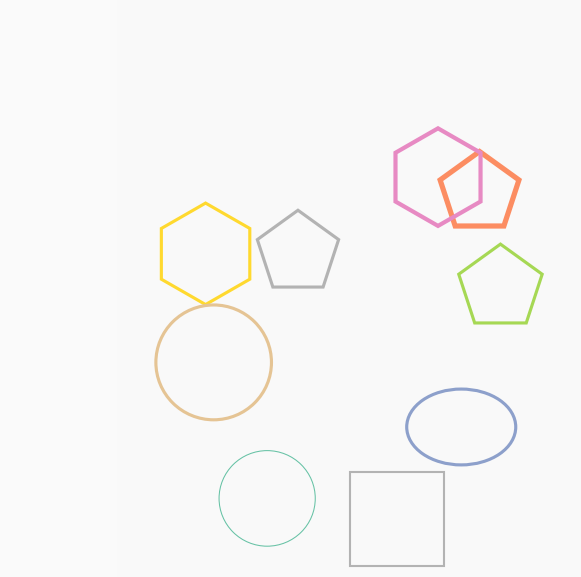[{"shape": "circle", "thickness": 0.5, "radius": 0.41, "center": [0.46, 0.136]}, {"shape": "pentagon", "thickness": 2.5, "radius": 0.36, "center": [0.825, 0.665]}, {"shape": "oval", "thickness": 1.5, "radius": 0.47, "center": [0.794, 0.26]}, {"shape": "hexagon", "thickness": 2, "radius": 0.42, "center": [0.754, 0.692]}, {"shape": "pentagon", "thickness": 1.5, "radius": 0.38, "center": [0.861, 0.501]}, {"shape": "hexagon", "thickness": 1.5, "radius": 0.44, "center": [0.354, 0.56]}, {"shape": "circle", "thickness": 1.5, "radius": 0.5, "center": [0.368, 0.372]}, {"shape": "square", "thickness": 1, "radius": 0.41, "center": [0.683, 0.101]}, {"shape": "pentagon", "thickness": 1.5, "radius": 0.37, "center": [0.513, 0.562]}]